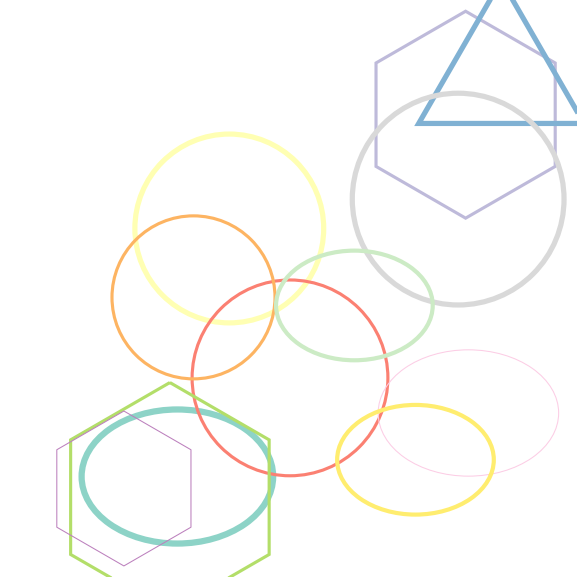[{"shape": "oval", "thickness": 3, "radius": 0.83, "center": [0.307, 0.174]}, {"shape": "circle", "thickness": 2.5, "radius": 0.82, "center": [0.397, 0.604]}, {"shape": "hexagon", "thickness": 1.5, "radius": 0.9, "center": [0.806, 0.801]}, {"shape": "circle", "thickness": 1.5, "radius": 0.85, "center": [0.502, 0.345]}, {"shape": "triangle", "thickness": 2.5, "radius": 0.83, "center": [0.868, 0.868]}, {"shape": "circle", "thickness": 1.5, "radius": 0.71, "center": [0.335, 0.484]}, {"shape": "hexagon", "thickness": 1.5, "radius": 0.99, "center": [0.294, 0.138]}, {"shape": "oval", "thickness": 0.5, "radius": 0.78, "center": [0.811, 0.284]}, {"shape": "circle", "thickness": 2.5, "radius": 0.92, "center": [0.793, 0.654]}, {"shape": "hexagon", "thickness": 0.5, "radius": 0.67, "center": [0.215, 0.153]}, {"shape": "oval", "thickness": 2, "radius": 0.68, "center": [0.614, 0.47]}, {"shape": "oval", "thickness": 2, "radius": 0.68, "center": [0.719, 0.203]}]